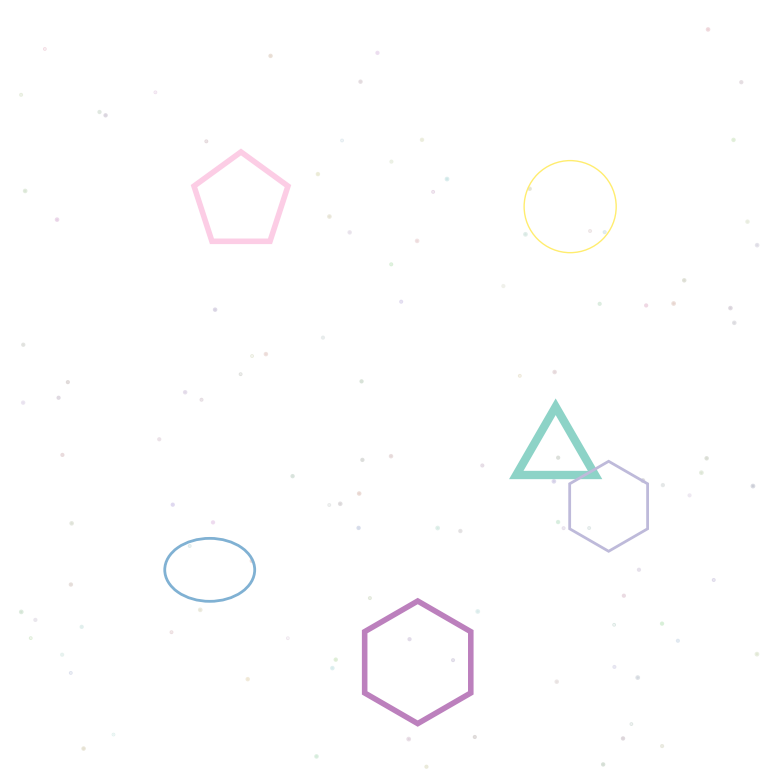[{"shape": "triangle", "thickness": 3, "radius": 0.3, "center": [0.722, 0.413]}, {"shape": "hexagon", "thickness": 1, "radius": 0.29, "center": [0.79, 0.342]}, {"shape": "oval", "thickness": 1, "radius": 0.29, "center": [0.272, 0.26]}, {"shape": "pentagon", "thickness": 2, "radius": 0.32, "center": [0.313, 0.739]}, {"shape": "hexagon", "thickness": 2, "radius": 0.4, "center": [0.543, 0.14]}, {"shape": "circle", "thickness": 0.5, "radius": 0.3, "center": [0.74, 0.732]}]